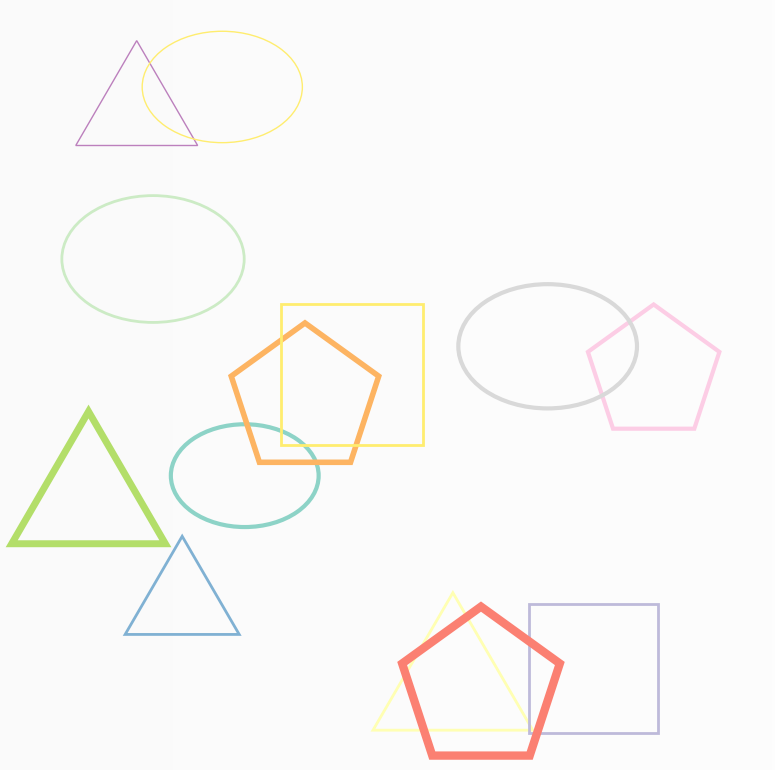[{"shape": "oval", "thickness": 1.5, "radius": 0.48, "center": [0.316, 0.382]}, {"shape": "triangle", "thickness": 1, "radius": 0.6, "center": [0.584, 0.111]}, {"shape": "square", "thickness": 1, "radius": 0.42, "center": [0.766, 0.132]}, {"shape": "pentagon", "thickness": 3, "radius": 0.53, "center": [0.621, 0.105]}, {"shape": "triangle", "thickness": 1, "radius": 0.42, "center": [0.235, 0.219]}, {"shape": "pentagon", "thickness": 2, "radius": 0.5, "center": [0.394, 0.481]}, {"shape": "triangle", "thickness": 2.5, "radius": 0.57, "center": [0.114, 0.351]}, {"shape": "pentagon", "thickness": 1.5, "radius": 0.45, "center": [0.843, 0.515]}, {"shape": "oval", "thickness": 1.5, "radius": 0.58, "center": [0.707, 0.55]}, {"shape": "triangle", "thickness": 0.5, "radius": 0.45, "center": [0.176, 0.856]}, {"shape": "oval", "thickness": 1, "radius": 0.59, "center": [0.197, 0.664]}, {"shape": "oval", "thickness": 0.5, "radius": 0.52, "center": [0.287, 0.887]}, {"shape": "square", "thickness": 1, "radius": 0.46, "center": [0.454, 0.513]}]